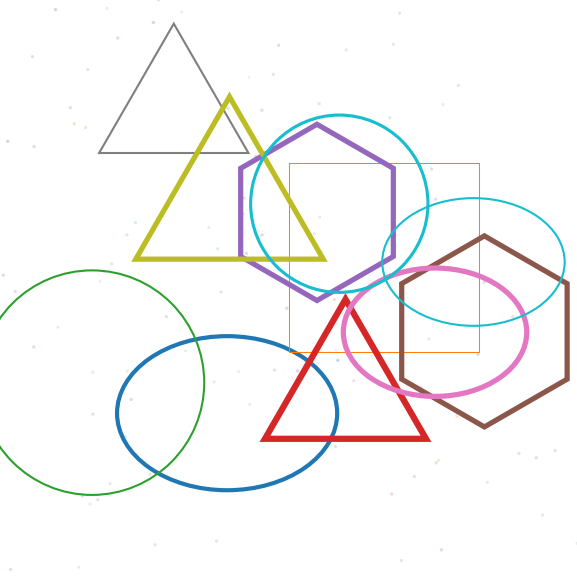[{"shape": "oval", "thickness": 2, "radius": 0.95, "center": [0.393, 0.284]}, {"shape": "square", "thickness": 0.5, "radius": 0.82, "center": [0.665, 0.553]}, {"shape": "circle", "thickness": 1, "radius": 0.97, "center": [0.159, 0.337]}, {"shape": "triangle", "thickness": 3, "radius": 0.81, "center": [0.598, 0.32]}, {"shape": "hexagon", "thickness": 2.5, "radius": 0.76, "center": [0.549, 0.631]}, {"shape": "hexagon", "thickness": 2.5, "radius": 0.83, "center": [0.839, 0.425]}, {"shape": "oval", "thickness": 2.5, "radius": 0.79, "center": [0.753, 0.424]}, {"shape": "triangle", "thickness": 1, "radius": 0.75, "center": [0.301, 0.809]}, {"shape": "triangle", "thickness": 2.5, "radius": 0.94, "center": [0.397, 0.644]}, {"shape": "oval", "thickness": 1, "radius": 0.79, "center": [0.82, 0.545]}, {"shape": "circle", "thickness": 1.5, "radius": 0.77, "center": [0.588, 0.646]}]